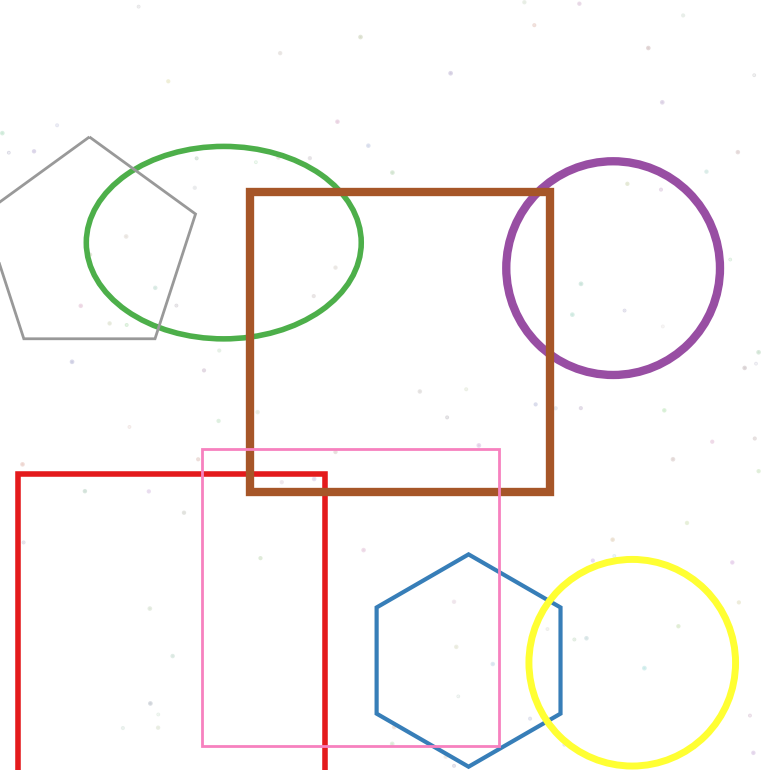[{"shape": "square", "thickness": 2, "radius": 1.0, "center": [0.223, 0.185]}, {"shape": "hexagon", "thickness": 1.5, "radius": 0.69, "center": [0.609, 0.142]}, {"shape": "oval", "thickness": 2, "radius": 0.89, "center": [0.291, 0.685]}, {"shape": "circle", "thickness": 3, "radius": 0.69, "center": [0.796, 0.652]}, {"shape": "circle", "thickness": 2.5, "radius": 0.67, "center": [0.821, 0.139]}, {"shape": "square", "thickness": 3, "radius": 0.97, "center": [0.519, 0.555]}, {"shape": "square", "thickness": 1, "radius": 0.96, "center": [0.455, 0.224]}, {"shape": "pentagon", "thickness": 1, "radius": 0.72, "center": [0.116, 0.677]}]